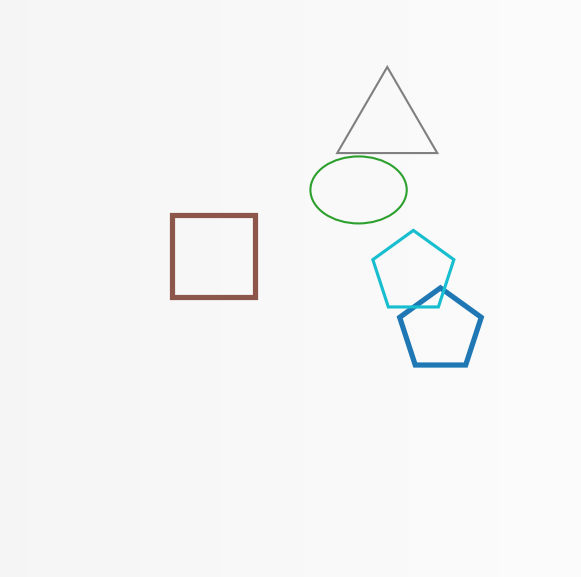[{"shape": "pentagon", "thickness": 2.5, "radius": 0.37, "center": [0.758, 0.427]}, {"shape": "oval", "thickness": 1, "radius": 0.41, "center": [0.617, 0.67]}, {"shape": "square", "thickness": 2.5, "radius": 0.35, "center": [0.368, 0.556]}, {"shape": "triangle", "thickness": 1, "radius": 0.5, "center": [0.666, 0.784]}, {"shape": "pentagon", "thickness": 1.5, "radius": 0.37, "center": [0.711, 0.527]}]